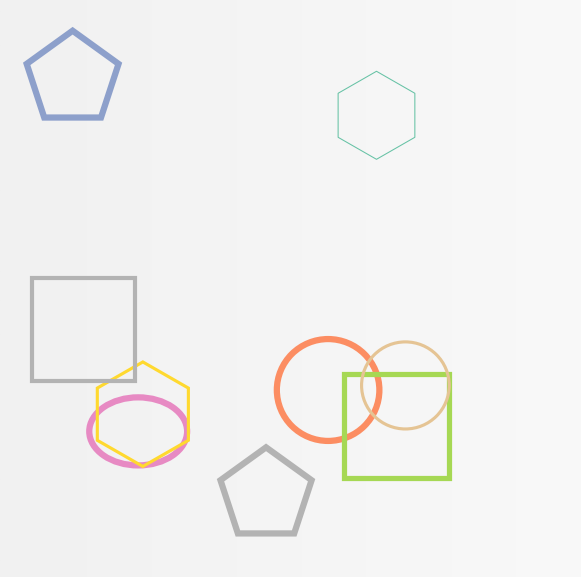[{"shape": "hexagon", "thickness": 0.5, "radius": 0.38, "center": [0.648, 0.799]}, {"shape": "circle", "thickness": 3, "radius": 0.44, "center": [0.564, 0.324]}, {"shape": "pentagon", "thickness": 3, "radius": 0.42, "center": [0.125, 0.863]}, {"shape": "oval", "thickness": 3, "radius": 0.42, "center": [0.238, 0.252]}, {"shape": "square", "thickness": 2.5, "radius": 0.45, "center": [0.682, 0.262]}, {"shape": "hexagon", "thickness": 1.5, "radius": 0.45, "center": [0.246, 0.282]}, {"shape": "circle", "thickness": 1.5, "radius": 0.38, "center": [0.697, 0.332]}, {"shape": "square", "thickness": 2, "radius": 0.44, "center": [0.143, 0.429]}, {"shape": "pentagon", "thickness": 3, "radius": 0.41, "center": [0.458, 0.142]}]